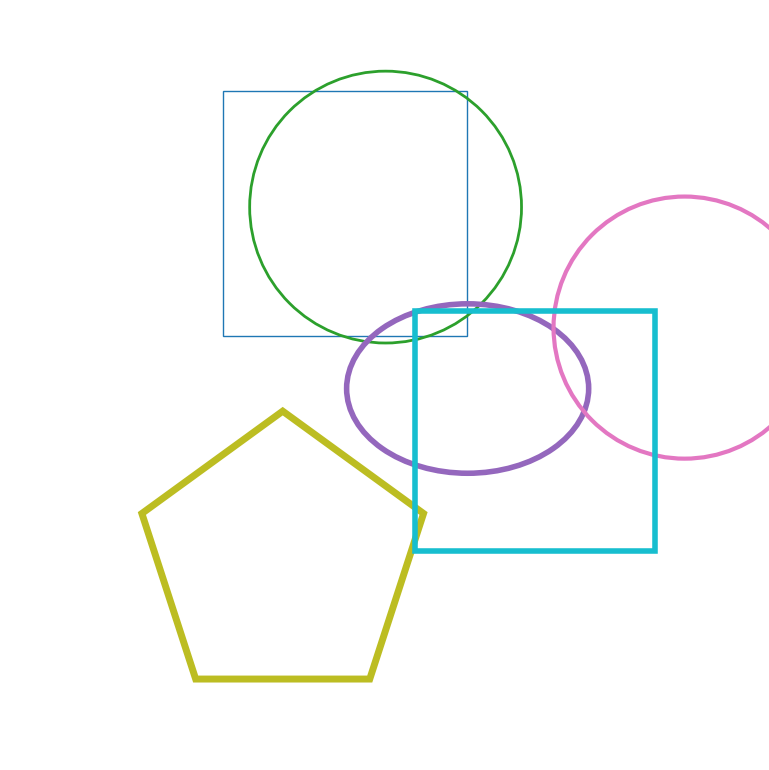[{"shape": "square", "thickness": 0.5, "radius": 0.79, "center": [0.448, 0.723]}, {"shape": "circle", "thickness": 1, "radius": 0.88, "center": [0.501, 0.731]}, {"shape": "oval", "thickness": 2, "radius": 0.79, "center": [0.607, 0.495]}, {"shape": "circle", "thickness": 1.5, "radius": 0.85, "center": [0.889, 0.575]}, {"shape": "pentagon", "thickness": 2.5, "radius": 0.96, "center": [0.367, 0.274]}, {"shape": "square", "thickness": 2, "radius": 0.78, "center": [0.694, 0.44]}]